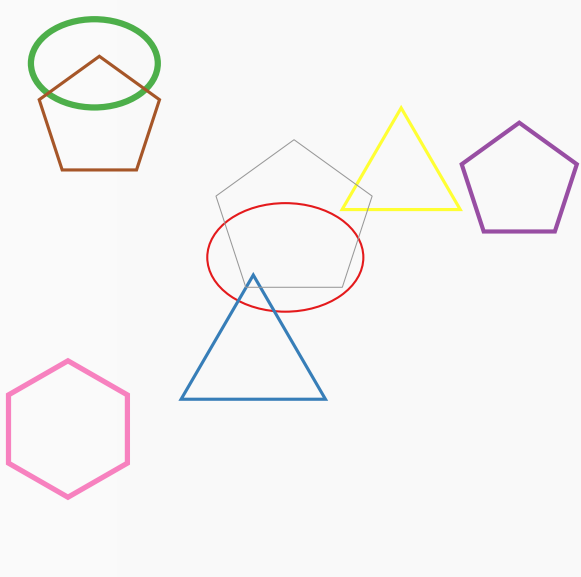[{"shape": "oval", "thickness": 1, "radius": 0.67, "center": [0.491, 0.553]}, {"shape": "triangle", "thickness": 1.5, "radius": 0.72, "center": [0.436, 0.38]}, {"shape": "oval", "thickness": 3, "radius": 0.55, "center": [0.162, 0.889]}, {"shape": "pentagon", "thickness": 2, "radius": 0.52, "center": [0.893, 0.683]}, {"shape": "triangle", "thickness": 1.5, "radius": 0.59, "center": [0.69, 0.695]}, {"shape": "pentagon", "thickness": 1.5, "radius": 0.54, "center": [0.171, 0.793]}, {"shape": "hexagon", "thickness": 2.5, "radius": 0.59, "center": [0.117, 0.256]}, {"shape": "pentagon", "thickness": 0.5, "radius": 0.71, "center": [0.506, 0.616]}]